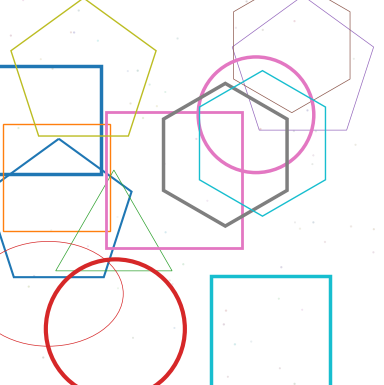[{"shape": "square", "thickness": 2.5, "radius": 0.7, "center": [0.123, 0.689]}, {"shape": "pentagon", "thickness": 1.5, "radius": 0.99, "center": [0.153, 0.441]}, {"shape": "square", "thickness": 1, "radius": 0.69, "center": [0.147, 0.539]}, {"shape": "triangle", "thickness": 0.5, "radius": 0.87, "center": [0.296, 0.384]}, {"shape": "circle", "thickness": 3, "radius": 0.9, "center": [0.3, 0.146]}, {"shape": "oval", "thickness": 0.5, "radius": 0.97, "center": [0.126, 0.237]}, {"shape": "pentagon", "thickness": 0.5, "radius": 0.97, "center": [0.787, 0.818]}, {"shape": "hexagon", "thickness": 0.5, "radius": 0.87, "center": [0.758, 0.882]}, {"shape": "square", "thickness": 2, "radius": 0.88, "center": [0.451, 0.532]}, {"shape": "circle", "thickness": 2.5, "radius": 0.75, "center": [0.665, 0.702]}, {"shape": "hexagon", "thickness": 2.5, "radius": 0.93, "center": [0.585, 0.598]}, {"shape": "pentagon", "thickness": 1, "radius": 0.99, "center": [0.217, 0.807]}, {"shape": "square", "thickness": 2.5, "radius": 0.78, "center": [0.702, 0.129]}, {"shape": "hexagon", "thickness": 1, "radius": 0.94, "center": [0.682, 0.628]}]